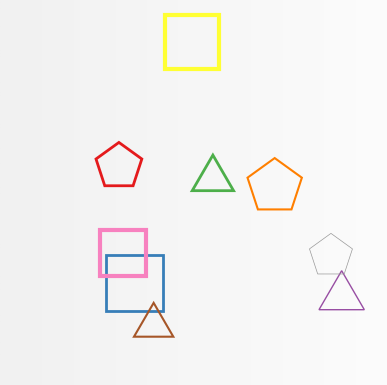[{"shape": "pentagon", "thickness": 2, "radius": 0.31, "center": [0.307, 0.568]}, {"shape": "square", "thickness": 2, "radius": 0.37, "center": [0.346, 0.266]}, {"shape": "triangle", "thickness": 2, "radius": 0.31, "center": [0.549, 0.536]}, {"shape": "triangle", "thickness": 1, "radius": 0.34, "center": [0.882, 0.229]}, {"shape": "pentagon", "thickness": 1.5, "radius": 0.37, "center": [0.709, 0.516]}, {"shape": "square", "thickness": 3, "radius": 0.35, "center": [0.496, 0.89]}, {"shape": "triangle", "thickness": 1.5, "radius": 0.29, "center": [0.397, 0.155]}, {"shape": "square", "thickness": 3, "radius": 0.29, "center": [0.317, 0.343]}, {"shape": "pentagon", "thickness": 0.5, "radius": 0.29, "center": [0.854, 0.336]}]